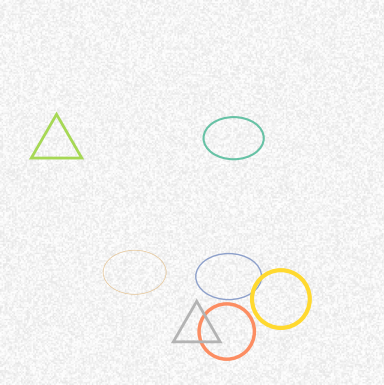[{"shape": "oval", "thickness": 1.5, "radius": 0.39, "center": [0.607, 0.641]}, {"shape": "circle", "thickness": 2.5, "radius": 0.36, "center": [0.589, 0.139]}, {"shape": "oval", "thickness": 1, "radius": 0.43, "center": [0.594, 0.282]}, {"shape": "triangle", "thickness": 2, "radius": 0.38, "center": [0.147, 0.627]}, {"shape": "circle", "thickness": 3, "radius": 0.38, "center": [0.73, 0.223]}, {"shape": "oval", "thickness": 0.5, "radius": 0.41, "center": [0.35, 0.293]}, {"shape": "triangle", "thickness": 2, "radius": 0.35, "center": [0.511, 0.147]}]